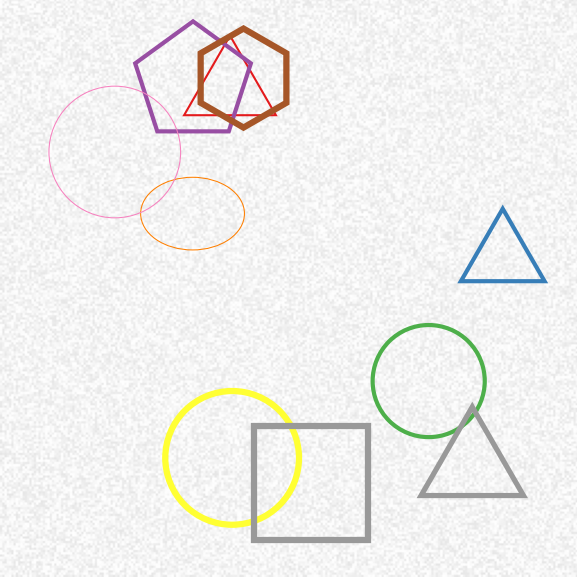[{"shape": "triangle", "thickness": 1, "radius": 0.46, "center": [0.398, 0.846]}, {"shape": "triangle", "thickness": 2, "radius": 0.42, "center": [0.871, 0.554]}, {"shape": "circle", "thickness": 2, "radius": 0.49, "center": [0.742, 0.339]}, {"shape": "pentagon", "thickness": 2, "radius": 0.53, "center": [0.334, 0.857]}, {"shape": "oval", "thickness": 0.5, "radius": 0.45, "center": [0.333, 0.629]}, {"shape": "circle", "thickness": 3, "radius": 0.58, "center": [0.402, 0.206]}, {"shape": "hexagon", "thickness": 3, "radius": 0.43, "center": [0.422, 0.864]}, {"shape": "circle", "thickness": 0.5, "radius": 0.57, "center": [0.199, 0.736]}, {"shape": "triangle", "thickness": 2.5, "radius": 0.51, "center": [0.818, 0.192]}, {"shape": "square", "thickness": 3, "radius": 0.5, "center": [0.539, 0.163]}]